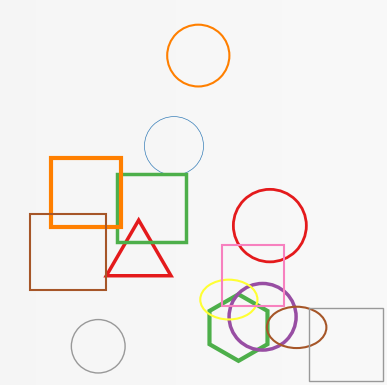[{"shape": "circle", "thickness": 2, "radius": 0.47, "center": [0.696, 0.414]}, {"shape": "triangle", "thickness": 2.5, "radius": 0.48, "center": [0.358, 0.332]}, {"shape": "circle", "thickness": 0.5, "radius": 0.38, "center": [0.449, 0.621]}, {"shape": "hexagon", "thickness": 3, "radius": 0.43, "center": [0.615, 0.149]}, {"shape": "square", "thickness": 2.5, "radius": 0.44, "center": [0.39, 0.459]}, {"shape": "circle", "thickness": 2.5, "radius": 0.43, "center": [0.678, 0.177]}, {"shape": "square", "thickness": 3, "radius": 0.45, "center": [0.222, 0.5]}, {"shape": "circle", "thickness": 1.5, "radius": 0.4, "center": [0.512, 0.856]}, {"shape": "oval", "thickness": 1.5, "radius": 0.37, "center": [0.591, 0.222]}, {"shape": "square", "thickness": 1.5, "radius": 0.49, "center": [0.175, 0.346]}, {"shape": "oval", "thickness": 1.5, "radius": 0.38, "center": [0.766, 0.15]}, {"shape": "square", "thickness": 1.5, "radius": 0.4, "center": [0.653, 0.285]}, {"shape": "square", "thickness": 1, "radius": 0.48, "center": [0.892, 0.105]}, {"shape": "circle", "thickness": 1, "radius": 0.35, "center": [0.253, 0.101]}]